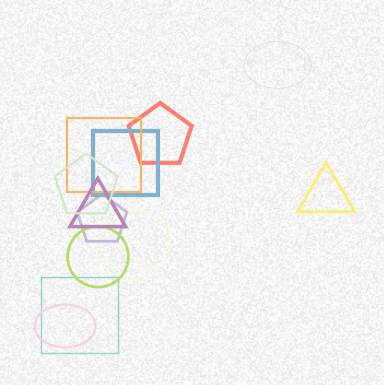[{"shape": "square", "thickness": 1, "radius": 0.5, "center": [0.206, 0.182]}, {"shape": "circle", "thickness": 0.5, "radius": 0.45, "center": [0.35, 0.367]}, {"shape": "pentagon", "thickness": 2, "radius": 0.34, "center": [0.265, 0.428]}, {"shape": "pentagon", "thickness": 3, "radius": 0.43, "center": [0.416, 0.647]}, {"shape": "square", "thickness": 3, "radius": 0.42, "center": [0.325, 0.577]}, {"shape": "square", "thickness": 1.5, "radius": 0.48, "center": [0.269, 0.598]}, {"shape": "circle", "thickness": 2, "radius": 0.39, "center": [0.254, 0.333]}, {"shape": "oval", "thickness": 1.5, "radius": 0.4, "center": [0.169, 0.153]}, {"shape": "oval", "thickness": 0.5, "radius": 0.43, "center": [0.721, 0.831]}, {"shape": "triangle", "thickness": 2.5, "radius": 0.42, "center": [0.254, 0.453]}, {"shape": "pentagon", "thickness": 1.5, "radius": 0.43, "center": [0.224, 0.515]}, {"shape": "triangle", "thickness": 2, "radius": 0.43, "center": [0.847, 0.493]}]